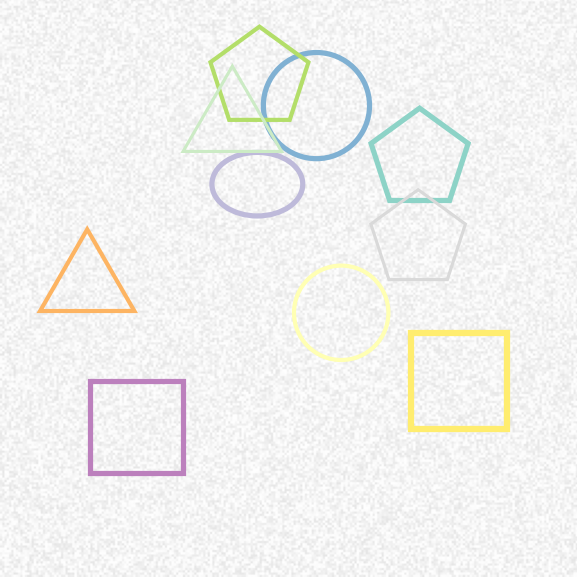[{"shape": "pentagon", "thickness": 2.5, "radius": 0.44, "center": [0.727, 0.723]}, {"shape": "circle", "thickness": 2, "radius": 0.41, "center": [0.591, 0.457]}, {"shape": "oval", "thickness": 2.5, "radius": 0.39, "center": [0.446, 0.68]}, {"shape": "circle", "thickness": 2.5, "radius": 0.46, "center": [0.548, 0.816]}, {"shape": "triangle", "thickness": 2, "radius": 0.47, "center": [0.151, 0.508]}, {"shape": "pentagon", "thickness": 2, "radius": 0.45, "center": [0.449, 0.864]}, {"shape": "pentagon", "thickness": 1.5, "radius": 0.43, "center": [0.724, 0.585]}, {"shape": "square", "thickness": 2.5, "radius": 0.4, "center": [0.236, 0.26]}, {"shape": "triangle", "thickness": 1.5, "radius": 0.49, "center": [0.402, 0.786]}, {"shape": "square", "thickness": 3, "radius": 0.42, "center": [0.795, 0.34]}]